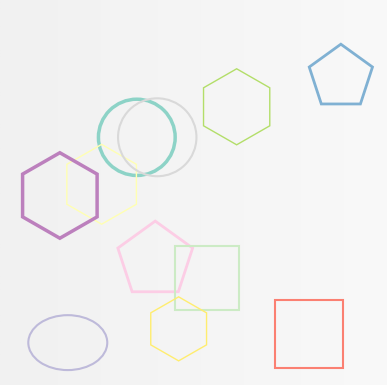[{"shape": "circle", "thickness": 2.5, "radius": 0.5, "center": [0.353, 0.643]}, {"shape": "hexagon", "thickness": 1, "radius": 0.52, "center": [0.262, 0.521]}, {"shape": "oval", "thickness": 1.5, "radius": 0.51, "center": [0.175, 0.11]}, {"shape": "square", "thickness": 1.5, "radius": 0.44, "center": [0.797, 0.132]}, {"shape": "pentagon", "thickness": 2, "radius": 0.43, "center": [0.88, 0.799]}, {"shape": "hexagon", "thickness": 1, "radius": 0.49, "center": [0.611, 0.723]}, {"shape": "pentagon", "thickness": 2, "radius": 0.51, "center": [0.401, 0.324]}, {"shape": "circle", "thickness": 1.5, "radius": 0.51, "center": [0.406, 0.643]}, {"shape": "hexagon", "thickness": 2.5, "radius": 0.56, "center": [0.154, 0.492]}, {"shape": "square", "thickness": 1.5, "radius": 0.41, "center": [0.533, 0.278]}, {"shape": "hexagon", "thickness": 1, "radius": 0.42, "center": [0.461, 0.146]}]